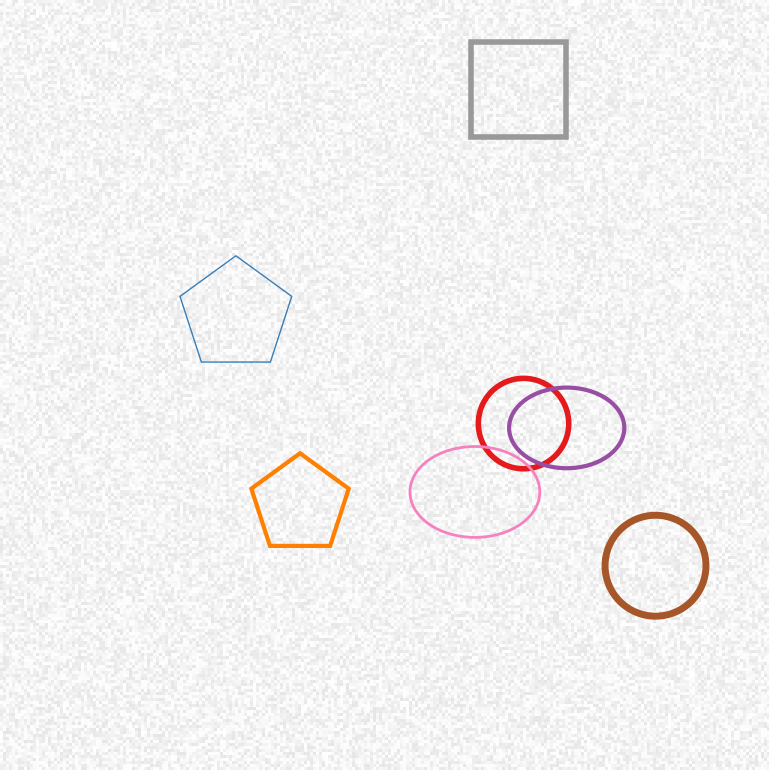[{"shape": "circle", "thickness": 2, "radius": 0.29, "center": [0.68, 0.45]}, {"shape": "pentagon", "thickness": 0.5, "radius": 0.38, "center": [0.306, 0.592]}, {"shape": "oval", "thickness": 1.5, "radius": 0.37, "center": [0.736, 0.444]}, {"shape": "pentagon", "thickness": 1.5, "radius": 0.33, "center": [0.39, 0.345]}, {"shape": "circle", "thickness": 2.5, "radius": 0.33, "center": [0.851, 0.265]}, {"shape": "oval", "thickness": 1, "radius": 0.42, "center": [0.617, 0.361]}, {"shape": "square", "thickness": 2, "radius": 0.31, "center": [0.674, 0.884]}]